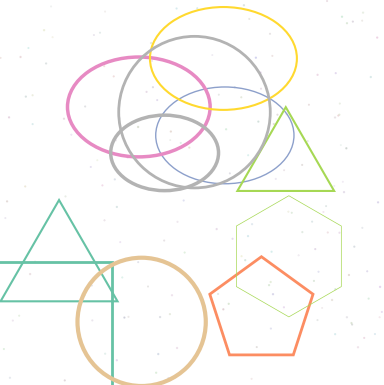[{"shape": "square", "thickness": 2, "radius": 0.93, "center": [0.104, 0.132]}, {"shape": "triangle", "thickness": 1.5, "radius": 0.88, "center": [0.153, 0.305]}, {"shape": "pentagon", "thickness": 2, "radius": 0.7, "center": [0.679, 0.192]}, {"shape": "oval", "thickness": 1, "radius": 0.9, "center": [0.584, 0.648]}, {"shape": "oval", "thickness": 2.5, "radius": 0.93, "center": [0.361, 0.722]}, {"shape": "triangle", "thickness": 1.5, "radius": 0.73, "center": [0.742, 0.577]}, {"shape": "hexagon", "thickness": 0.5, "radius": 0.79, "center": [0.75, 0.334]}, {"shape": "oval", "thickness": 1.5, "radius": 0.95, "center": [0.58, 0.848]}, {"shape": "circle", "thickness": 3, "radius": 0.83, "center": [0.368, 0.164]}, {"shape": "oval", "thickness": 2.5, "radius": 0.7, "center": [0.428, 0.603]}, {"shape": "circle", "thickness": 2, "radius": 0.98, "center": [0.505, 0.709]}]